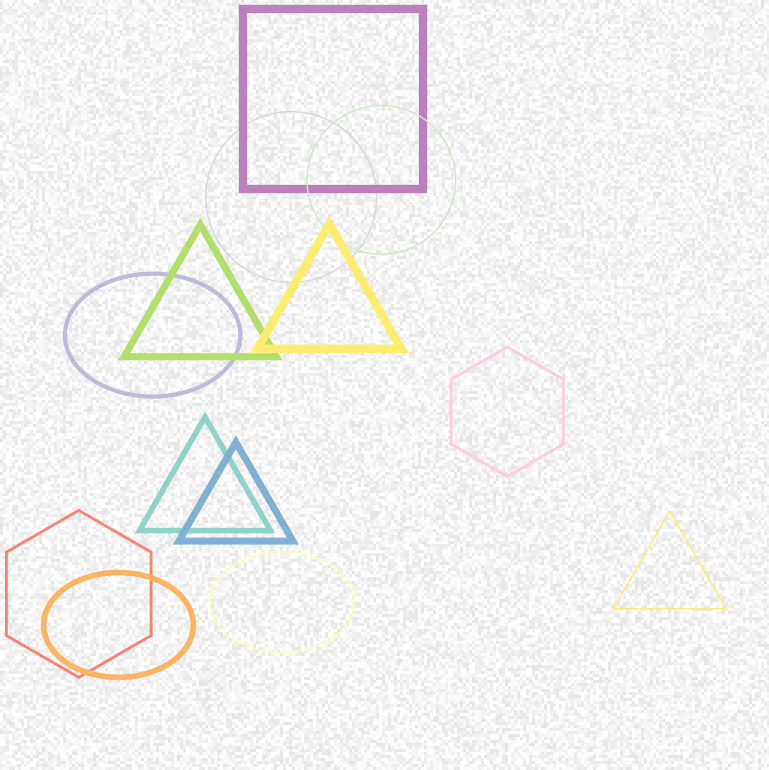[{"shape": "triangle", "thickness": 2, "radius": 0.49, "center": [0.266, 0.36]}, {"shape": "oval", "thickness": 0.5, "radius": 0.47, "center": [0.366, 0.218]}, {"shape": "oval", "thickness": 1.5, "radius": 0.57, "center": [0.198, 0.565]}, {"shape": "hexagon", "thickness": 1, "radius": 0.54, "center": [0.102, 0.229]}, {"shape": "triangle", "thickness": 2.5, "radius": 0.43, "center": [0.306, 0.34]}, {"shape": "oval", "thickness": 2, "radius": 0.49, "center": [0.154, 0.188]}, {"shape": "triangle", "thickness": 2.5, "radius": 0.57, "center": [0.26, 0.594]}, {"shape": "hexagon", "thickness": 1, "radius": 0.42, "center": [0.659, 0.465]}, {"shape": "circle", "thickness": 0.5, "radius": 0.55, "center": [0.378, 0.744]}, {"shape": "square", "thickness": 3, "radius": 0.59, "center": [0.433, 0.871]}, {"shape": "circle", "thickness": 0.5, "radius": 0.48, "center": [0.495, 0.766]}, {"shape": "triangle", "thickness": 3, "radius": 0.54, "center": [0.428, 0.601]}, {"shape": "triangle", "thickness": 0.5, "radius": 0.42, "center": [0.87, 0.252]}]